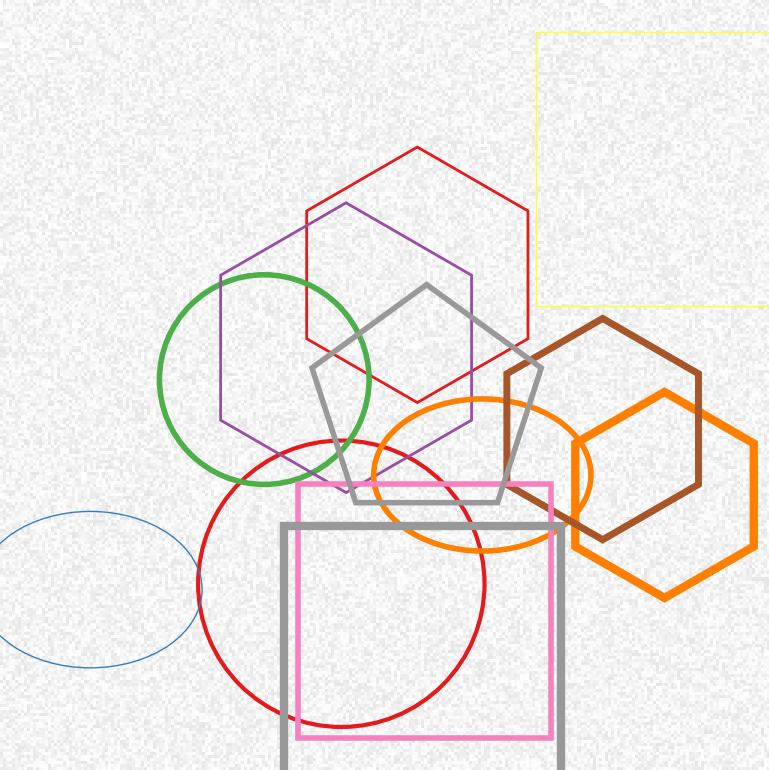[{"shape": "hexagon", "thickness": 1, "radius": 0.83, "center": [0.542, 0.643]}, {"shape": "circle", "thickness": 1.5, "radius": 0.93, "center": [0.443, 0.242]}, {"shape": "oval", "thickness": 0.5, "radius": 0.73, "center": [0.117, 0.234]}, {"shape": "circle", "thickness": 2, "radius": 0.68, "center": [0.343, 0.507]}, {"shape": "hexagon", "thickness": 1, "radius": 0.94, "center": [0.449, 0.548]}, {"shape": "hexagon", "thickness": 3, "radius": 0.67, "center": [0.863, 0.357]}, {"shape": "oval", "thickness": 2, "radius": 0.71, "center": [0.626, 0.383]}, {"shape": "square", "thickness": 0.5, "radius": 0.89, "center": [0.874, 0.78]}, {"shape": "hexagon", "thickness": 2.5, "radius": 0.72, "center": [0.783, 0.443]}, {"shape": "square", "thickness": 2, "radius": 0.82, "center": [0.551, 0.206]}, {"shape": "pentagon", "thickness": 2, "radius": 0.78, "center": [0.554, 0.474]}, {"shape": "square", "thickness": 3, "radius": 0.9, "center": [0.548, 0.137]}]